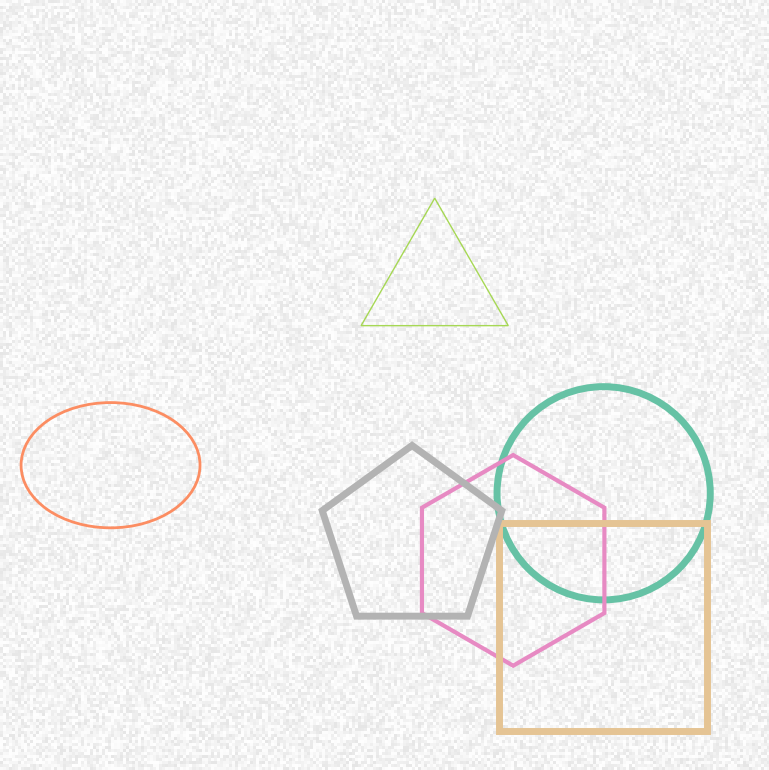[{"shape": "circle", "thickness": 2.5, "radius": 0.69, "center": [0.784, 0.359]}, {"shape": "oval", "thickness": 1, "radius": 0.58, "center": [0.144, 0.396]}, {"shape": "hexagon", "thickness": 1.5, "radius": 0.68, "center": [0.666, 0.272]}, {"shape": "triangle", "thickness": 0.5, "radius": 0.55, "center": [0.565, 0.632]}, {"shape": "square", "thickness": 2.5, "radius": 0.68, "center": [0.783, 0.185]}, {"shape": "pentagon", "thickness": 2.5, "radius": 0.61, "center": [0.535, 0.299]}]